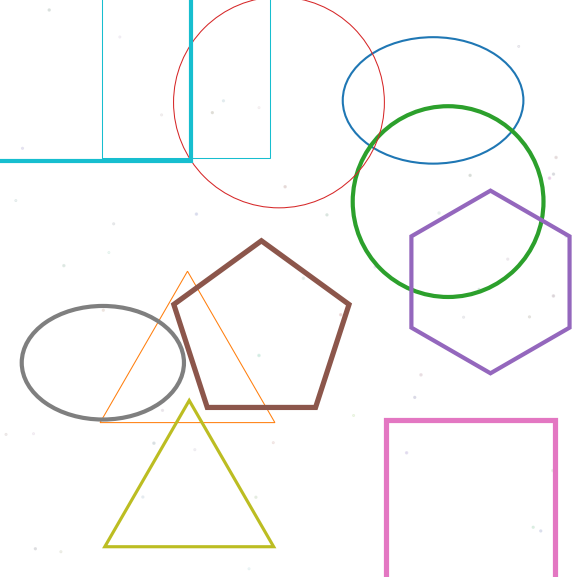[{"shape": "oval", "thickness": 1, "radius": 0.78, "center": [0.75, 0.825]}, {"shape": "triangle", "thickness": 0.5, "radius": 0.87, "center": [0.325, 0.355]}, {"shape": "circle", "thickness": 2, "radius": 0.83, "center": [0.776, 0.65]}, {"shape": "circle", "thickness": 0.5, "radius": 0.91, "center": [0.483, 0.822]}, {"shape": "hexagon", "thickness": 2, "radius": 0.79, "center": [0.849, 0.511]}, {"shape": "pentagon", "thickness": 2.5, "radius": 0.8, "center": [0.453, 0.423]}, {"shape": "square", "thickness": 2.5, "radius": 0.73, "center": [0.815, 0.126]}, {"shape": "oval", "thickness": 2, "radius": 0.7, "center": [0.178, 0.371]}, {"shape": "triangle", "thickness": 1.5, "radius": 0.84, "center": [0.328, 0.137]}, {"shape": "square", "thickness": 0.5, "radius": 0.73, "center": [0.322, 0.87]}, {"shape": "square", "thickness": 2, "radius": 0.84, "center": [0.163, 0.888]}]